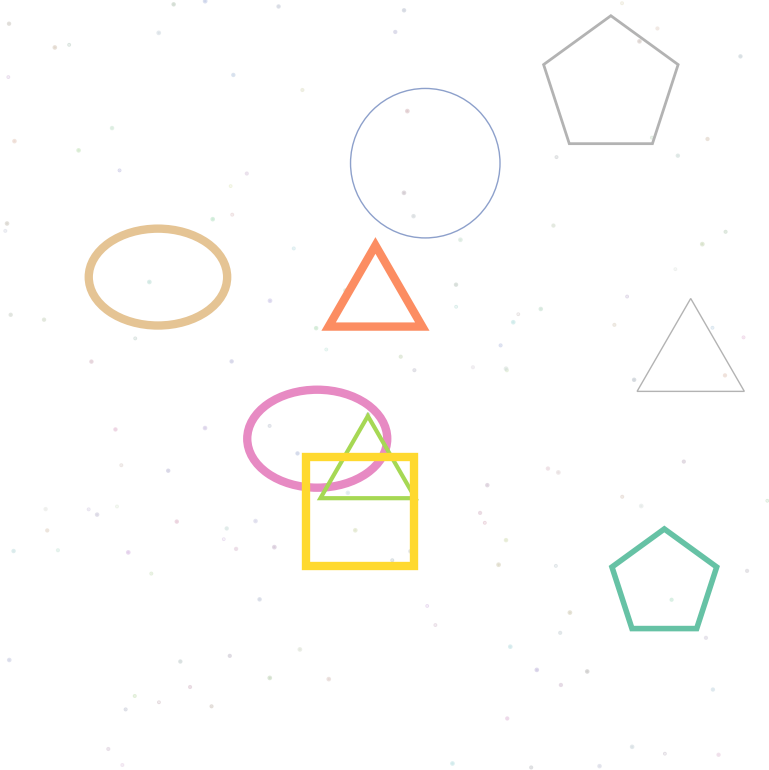[{"shape": "pentagon", "thickness": 2, "radius": 0.36, "center": [0.863, 0.242]}, {"shape": "triangle", "thickness": 3, "radius": 0.35, "center": [0.488, 0.611]}, {"shape": "circle", "thickness": 0.5, "radius": 0.49, "center": [0.552, 0.788]}, {"shape": "oval", "thickness": 3, "radius": 0.45, "center": [0.412, 0.43]}, {"shape": "triangle", "thickness": 1.5, "radius": 0.36, "center": [0.478, 0.389]}, {"shape": "square", "thickness": 3, "radius": 0.35, "center": [0.468, 0.336]}, {"shape": "oval", "thickness": 3, "radius": 0.45, "center": [0.205, 0.64]}, {"shape": "pentagon", "thickness": 1, "radius": 0.46, "center": [0.793, 0.888]}, {"shape": "triangle", "thickness": 0.5, "radius": 0.4, "center": [0.897, 0.532]}]